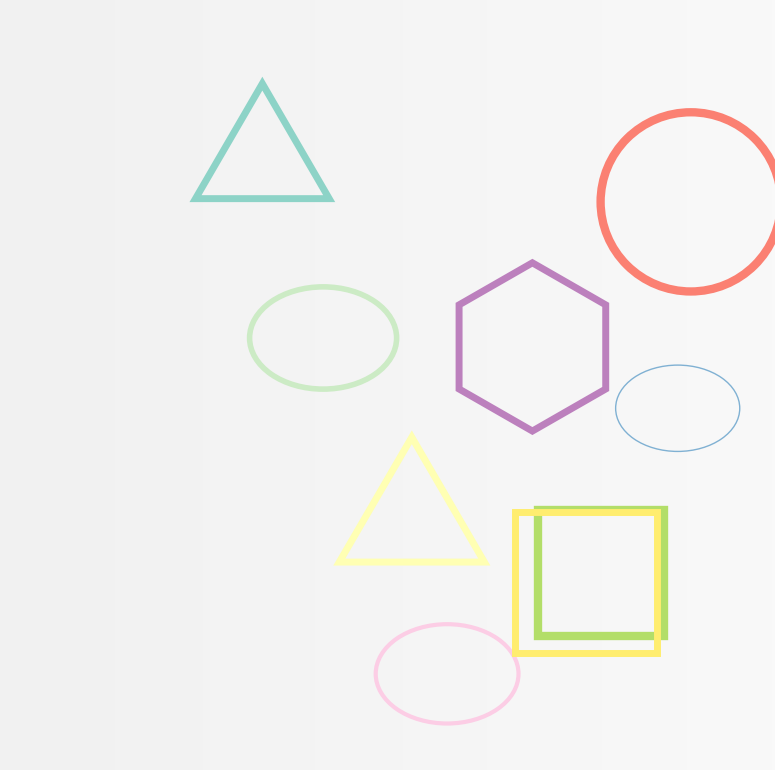[{"shape": "triangle", "thickness": 2.5, "radius": 0.5, "center": [0.339, 0.792]}, {"shape": "triangle", "thickness": 2.5, "radius": 0.54, "center": [0.531, 0.324]}, {"shape": "circle", "thickness": 3, "radius": 0.58, "center": [0.891, 0.738]}, {"shape": "oval", "thickness": 0.5, "radius": 0.4, "center": [0.874, 0.47]}, {"shape": "square", "thickness": 3, "radius": 0.41, "center": [0.775, 0.256]}, {"shape": "oval", "thickness": 1.5, "radius": 0.46, "center": [0.577, 0.125]}, {"shape": "hexagon", "thickness": 2.5, "radius": 0.55, "center": [0.687, 0.549]}, {"shape": "oval", "thickness": 2, "radius": 0.47, "center": [0.417, 0.561]}, {"shape": "square", "thickness": 2.5, "radius": 0.46, "center": [0.756, 0.244]}]